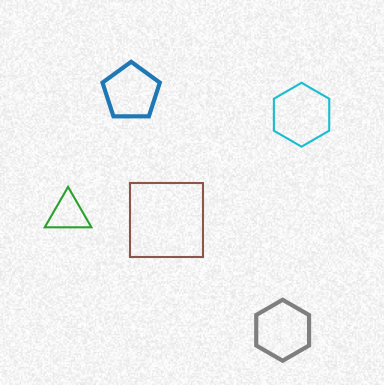[{"shape": "pentagon", "thickness": 3, "radius": 0.39, "center": [0.341, 0.761]}, {"shape": "triangle", "thickness": 1.5, "radius": 0.35, "center": [0.177, 0.445]}, {"shape": "square", "thickness": 1.5, "radius": 0.48, "center": [0.432, 0.43]}, {"shape": "hexagon", "thickness": 3, "radius": 0.4, "center": [0.734, 0.142]}, {"shape": "hexagon", "thickness": 1.5, "radius": 0.41, "center": [0.783, 0.702]}]